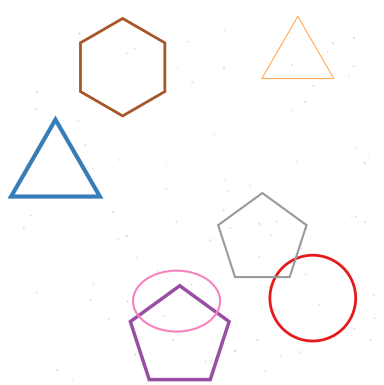[{"shape": "circle", "thickness": 2, "radius": 0.56, "center": [0.812, 0.226]}, {"shape": "triangle", "thickness": 3, "radius": 0.67, "center": [0.144, 0.556]}, {"shape": "pentagon", "thickness": 2.5, "radius": 0.67, "center": [0.467, 0.123]}, {"shape": "triangle", "thickness": 0.5, "radius": 0.54, "center": [0.773, 0.85]}, {"shape": "hexagon", "thickness": 2, "radius": 0.63, "center": [0.319, 0.825]}, {"shape": "oval", "thickness": 1.5, "radius": 0.57, "center": [0.459, 0.218]}, {"shape": "pentagon", "thickness": 1.5, "radius": 0.6, "center": [0.681, 0.378]}]